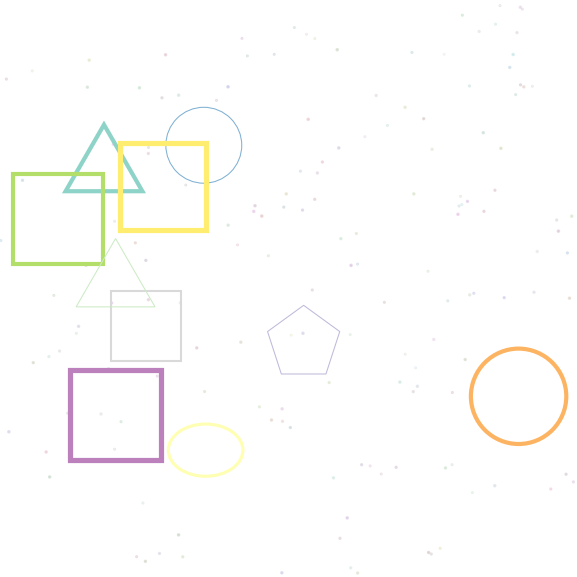[{"shape": "triangle", "thickness": 2, "radius": 0.38, "center": [0.18, 0.706]}, {"shape": "oval", "thickness": 1.5, "radius": 0.32, "center": [0.356, 0.22]}, {"shape": "pentagon", "thickness": 0.5, "radius": 0.33, "center": [0.526, 0.405]}, {"shape": "circle", "thickness": 0.5, "radius": 0.33, "center": [0.353, 0.748]}, {"shape": "circle", "thickness": 2, "radius": 0.41, "center": [0.898, 0.313]}, {"shape": "square", "thickness": 2, "radius": 0.39, "center": [0.1, 0.619]}, {"shape": "square", "thickness": 1, "radius": 0.3, "center": [0.253, 0.435]}, {"shape": "square", "thickness": 2.5, "radius": 0.39, "center": [0.2, 0.28]}, {"shape": "triangle", "thickness": 0.5, "radius": 0.39, "center": [0.2, 0.507]}, {"shape": "square", "thickness": 2.5, "radius": 0.37, "center": [0.282, 0.676]}]